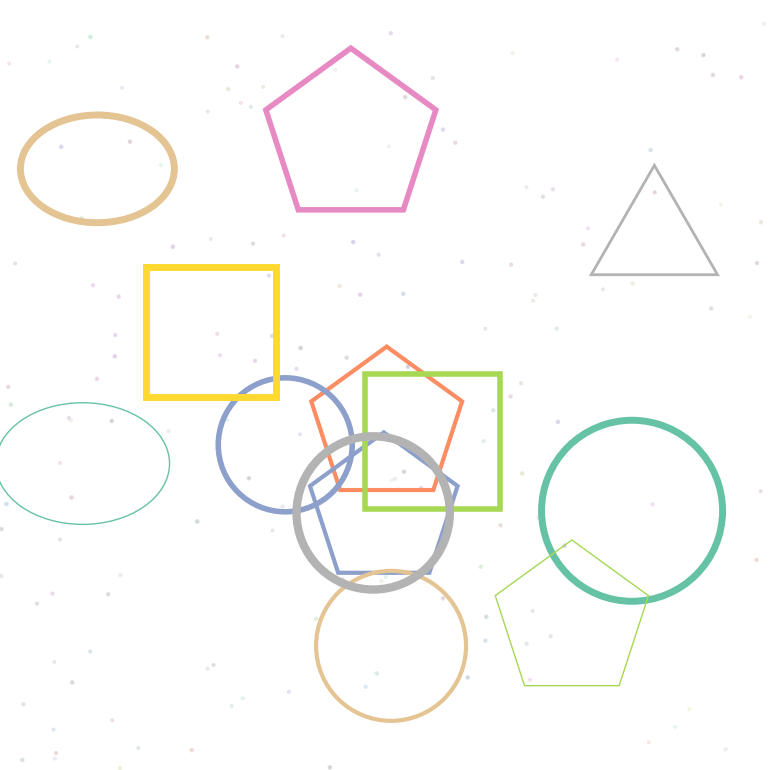[{"shape": "circle", "thickness": 2.5, "radius": 0.59, "center": [0.821, 0.337]}, {"shape": "oval", "thickness": 0.5, "radius": 0.56, "center": [0.107, 0.398]}, {"shape": "pentagon", "thickness": 1.5, "radius": 0.51, "center": [0.502, 0.447]}, {"shape": "circle", "thickness": 2, "radius": 0.43, "center": [0.37, 0.422]}, {"shape": "pentagon", "thickness": 1.5, "radius": 0.5, "center": [0.498, 0.338]}, {"shape": "pentagon", "thickness": 2, "radius": 0.58, "center": [0.456, 0.821]}, {"shape": "pentagon", "thickness": 0.5, "radius": 0.52, "center": [0.743, 0.194]}, {"shape": "square", "thickness": 2, "radius": 0.44, "center": [0.562, 0.427]}, {"shape": "square", "thickness": 2.5, "radius": 0.42, "center": [0.274, 0.569]}, {"shape": "oval", "thickness": 2.5, "radius": 0.5, "center": [0.126, 0.781]}, {"shape": "circle", "thickness": 1.5, "radius": 0.49, "center": [0.508, 0.161]}, {"shape": "triangle", "thickness": 1, "radius": 0.47, "center": [0.85, 0.691]}, {"shape": "circle", "thickness": 3, "radius": 0.5, "center": [0.485, 0.334]}]